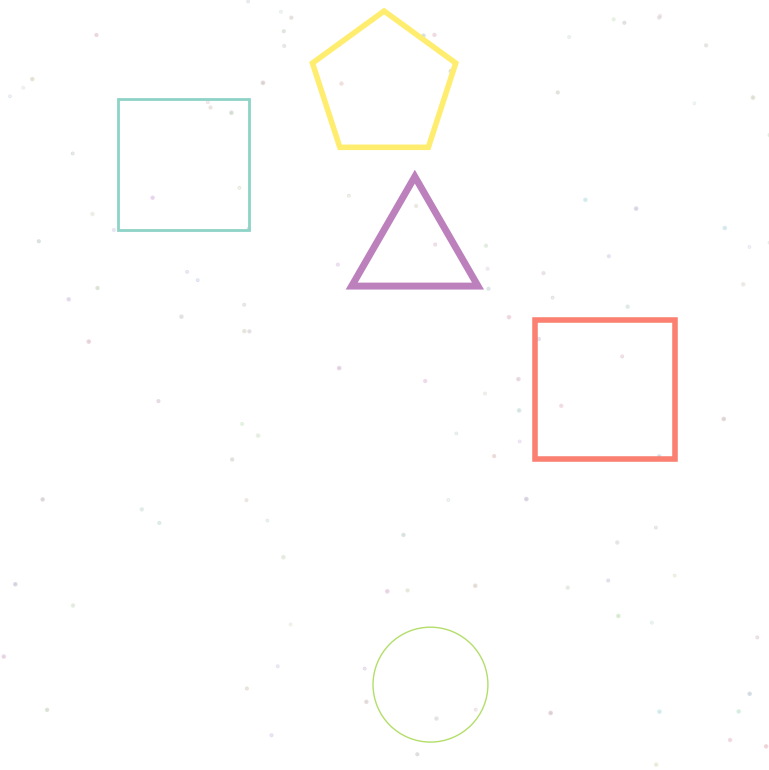[{"shape": "square", "thickness": 1, "radius": 0.43, "center": [0.238, 0.786]}, {"shape": "square", "thickness": 2, "radius": 0.45, "center": [0.785, 0.494]}, {"shape": "circle", "thickness": 0.5, "radius": 0.37, "center": [0.559, 0.111]}, {"shape": "triangle", "thickness": 2.5, "radius": 0.47, "center": [0.539, 0.676]}, {"shape": "pentagon", "thickness": 2, "radius": 0.49, "center": [0.499, 0.888]}]